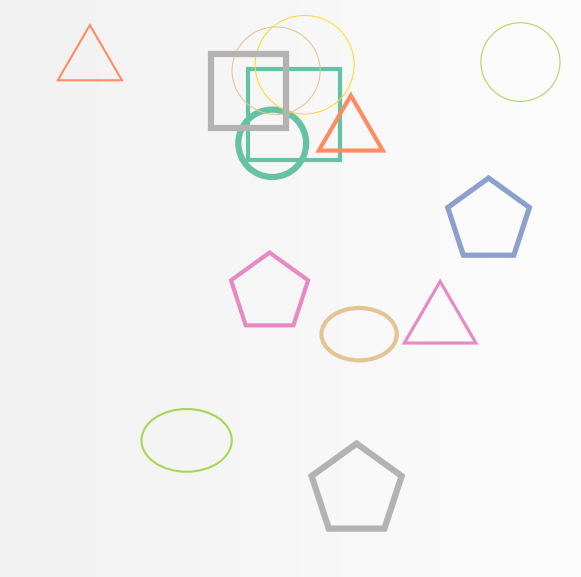[{"shape": "square", "thickness": 2, "radius": 0.39, "center": [0.506, 0.801]}, {"shape": "circle", "thickness": 3, "radius": 0.29, "center": [0.468, 0.751]}, {"shape": "triangle", "thickness": 2, "radius": 0.32, "center": [0.604, 0.77]}, {"shape": "triangle", "thickness": 1, "radius": 0.32, "center": [0.155, 0.892]}, {"shape": "pentagon", "thickness": 2.5, "radius": 0.37, "center": [0.841, 0.617]}, {"shape": "triangle", "thickness": 1.5, "radius": 0.36, "center": [0.757, 0.441]}, {"shape": "pentagon", "thickness": 2, "radius": 0.35, "center": [0.464, 0.492]}, {"shape": "circle", "thickness": 0.5, "radius": 0.34, "center": [0.895, 0.892]}, {"shape": "oval", "thickness": 1, "radius": 0.39, "center": [0.321, 0.237]}, {"shape": "circle", "thickness": 0.5, "radius": 0.43, "center": [0.524, 0.887]}, {"shape": "circle", "thickness": 0.5, "radius": 0.38, "center": [0.475, 0.877]}, {"shape": "oval", "thickness": 2, "radius": 0.32, "center": [0.618, 0.42]}, {"shape": "square", "thickness": 3, "radius": 0.32, "center": [0.428, 0.841]}, {"shape": "pentagon", "thickness": 3, "radius": 0.41, "center": [0.614, 0.15]}]